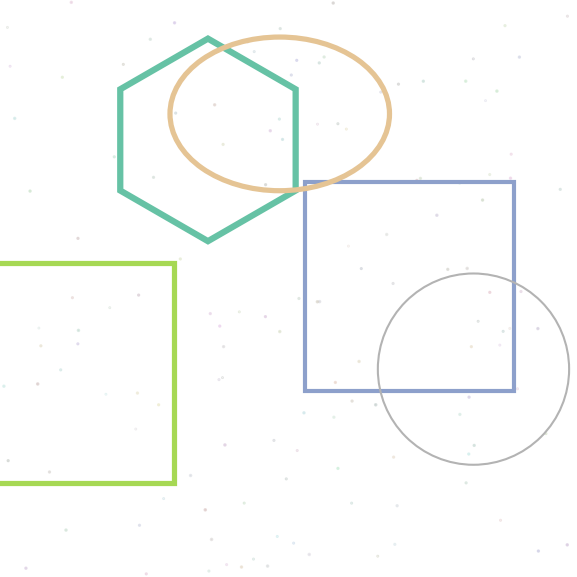[{"shape": "hexagon", "thickness": 3, "radius": 0.88, "center": [0.36, 0.757]}, {"shape": "square", "thickness": 2, "radius": 0.9, "center": [0.709, 0.503]}, {"shape": "square", "thickness": 2.5, "radius": 0.95, "center": [0.11, 0.353]}, {"shape": "oval", "thickness": 2.5, "radius": 0.95, "center": [0.484, 0.802]}, {"shape": "circle", "thickness": 1, "radius": 0.83, "center": [0.82, 0.36]}]